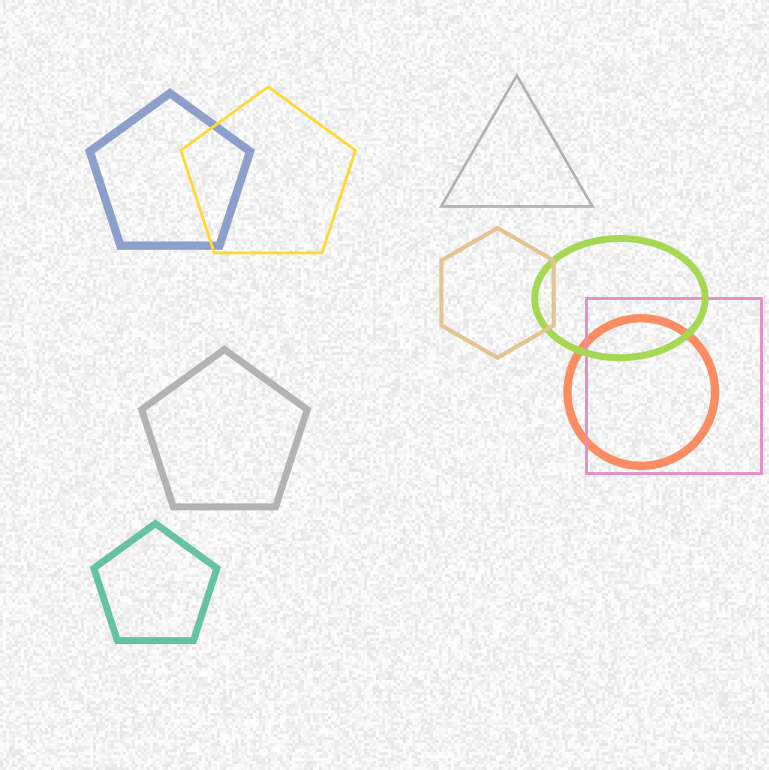[{"shape": "pentagon", "thickness": 2.5, "radius": 0.42, "center": [0.202, 0.236]}, {"shape": "circle", "thickness": 3, "radius": 0.48, "center": [0.833, 0.491]}, {"shape": "pentagon", "thickness": 3, "radius": 0.55, "center": [0.221, 0.77]}, {"shape": "square", "thickness": 1, "radius": 0.57, "center": [0.875, 0.499]}, {"shape": "oval", "thickness": 2.5, "radius": 0.55, "center": [0.805, 0.613]}, {"shape": "pentagon", "thickness": 1, "radius": 0.6, "center": [0.348, 0.768]}, {"shape": "hexagon", "thickness": 1.5, "radius": 0.42, "center": [0.646, 0.62]}, {"shape": "triangle", "thickness": 1, "radius": 0.57, "center": [0.671, 0.789]}, {"shape": "pentagon", "thickness": 2.5, "radius": 0.57, "center": [0.292, 0.433]}]